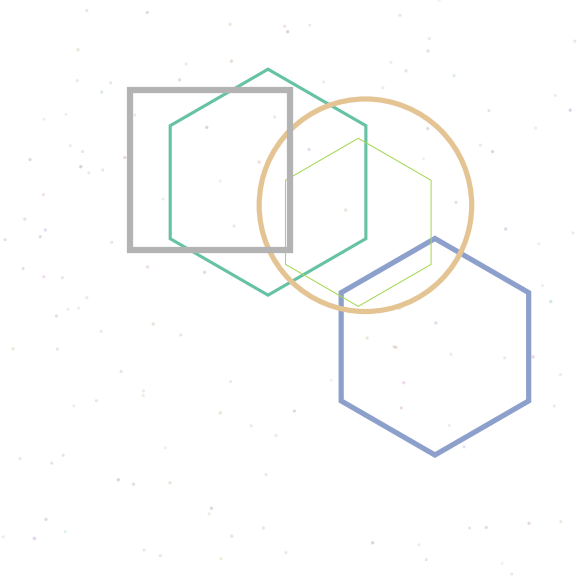[{"shape": "hexagon", "thickness": 1.5, "radius": 0.98, "center": [0.464, 0.684]}, {"shape": "hexagon", "thickness": 2.5, "radius": 0.94, "center": [0.753, 0.399]}, {"shape": "hexagon", "thickness": 0.5, "radius": 0.73, "center": [0.62, 0.614]}, {"shape": "circle", "thickness": 2.5, "radius": 0.92, "center": [0.633, 0.644]}, {"shape": "square", "thickness": 3, "radius": 0.69, "center": [0.364, 0.705]}]